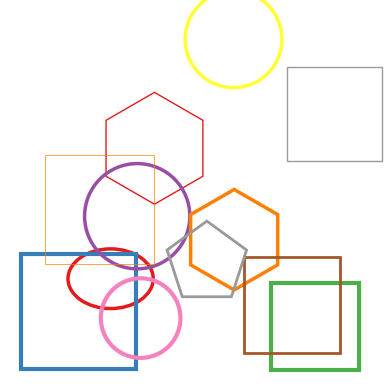[{"shape": "hexagon", "thickness": 1, "radius": 0.73, "center": [0.401, 0.615]}, {"shape": "oval", "thickness": 2.5, "radius": 0.55, "center": [0.287, 0.276]}, {"shape": "square", "thickness": 3, "radius": 0.74, "center": [0.203, 0.191]}, {"shape": "square", "thickness": 3, "radius": 0.57, "center": [0.818, 0.152]}, {"shape": "circle", "thickness": 2.5, "radius": 0.68, "center": [0.356, 0.438]}, {"shape": "hexagon", "thickness": 2.5, "radius": 0.65, "center": [0.608, 0.377]}, {"shape": "square", "thickness": 0.5, "radius": 0.71, "center": [0.258, 0.456]}, {"shape": "circle", "thickness": 2.5, "radius": 0.63, "center": [0.607, 0.898]}, {"shape": "square", "thickness": 2, "radius": 0.62, "center": [0.759, 0.207]}, {"shape": "circle", "thickness": 3, "radius": 0.52, "center": [0.365, 0.174]}, {"shape": "pentagon", "thickness": 2, "radius": 0.54, "center": [0.537, 0.317]}, {"shape": "square", "thickness": 1, "radius": 0.61, "center": [0.869, 0.704]}]